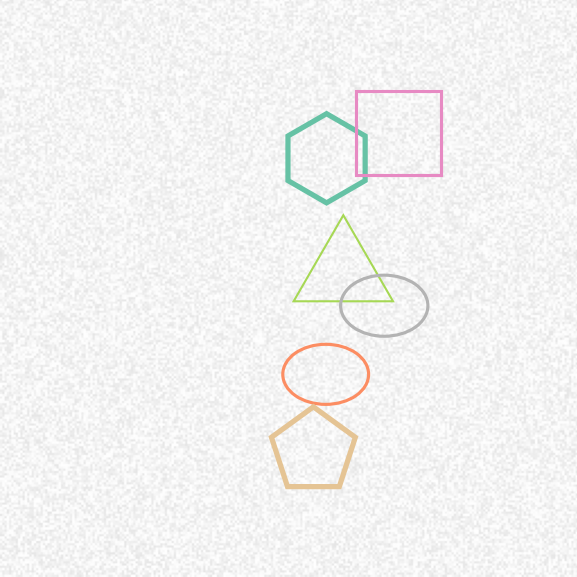[{"shape": "hexagon", "thickness": 2.5, "radius": 0.39, "center": [0.565, 0.725]}, {"shape": "oval", "thickness": 1.5, "radius": 0.37, "center": [0.564, 0.351]}, {"shape": "square", "thickness": 1.5, "radius": 0.37, "center": [0.69, 0.769]}, {"shape": "triangle", "thickness": 1, "radius": 0.5, "center": [0.594, 0.527]}, {"shape": "pentagon", "thickness": 2.5, "radius": 0.38, "center": [0.543, 0.218]}, {"shape": "oval", "thickness": 1.5, "radius": 0.38, "center": [0.665, 0.47]}]